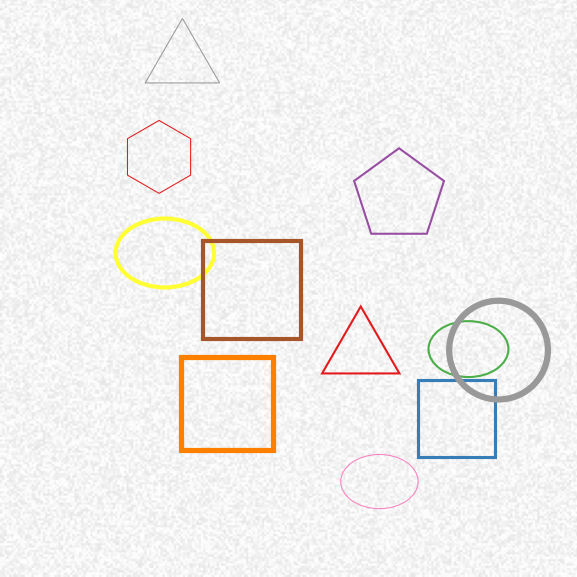[{"shape": "hexagon", "thickness": 0.5, "radius": 0.32, "center": [0.275, 0.727]}, {"shape": "triangle", "thickness": 1, "radius": 0.39, "center": [0.625, 0.391]}, {"shape": "square", "thickness": 1.5, "radius": 0.33, "center": [0.791, 0.275]}, {"shape": "oval", "thickness": 1, "radius": 0.35, "center": [0.811, 0.395]}, {"shape": "pentagon", "thickness": 1, "radius": 0.41, "center": [0.691, 0.661]}, {"shape": "square", "thickness": 2.5, "radius": 0.4, "center": [0.392, 0.3]}, {"shape": "oval", "thickness": 2, "radius": 0.43, "center": [0.286, 0.561]}, {"shape": "square", "thickness": 2, "radius": 0.42, "center": [0.437, 0.498]}, {"shape": "oval", "thickness": 0.5, "radius": 0.34, "center": [0.657, 0.165]}, {"shape": "circle", "thickness": 3, "radius": 0.43, "center": [0.863, 0.393]}, {"shape": "triangle", "thickness": 0.5, "radius": 0.37, "center": [0.316, 0.893]}]